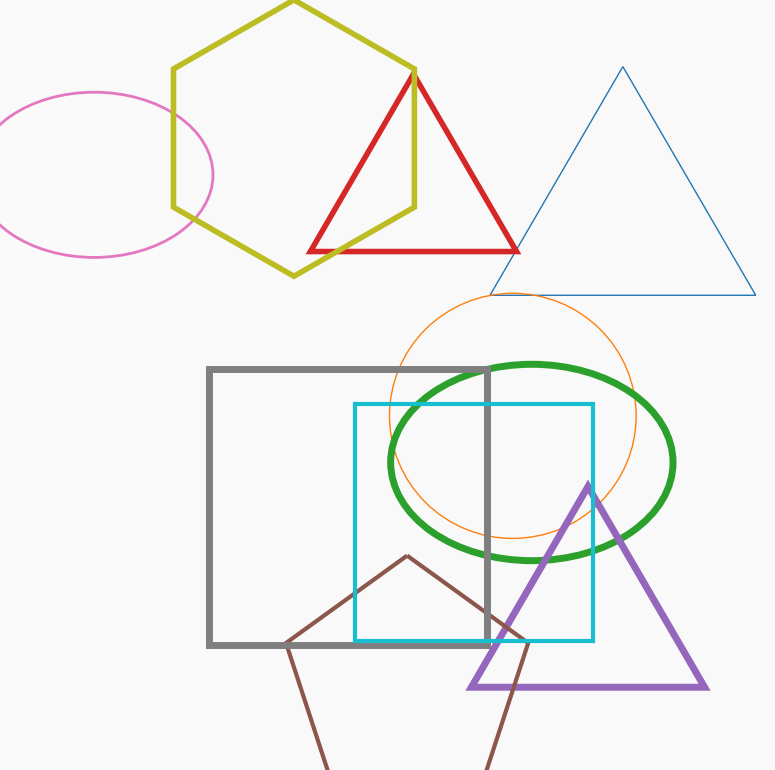[{"shape": "triangle", "thickness": 0.5, "radius": 0.99, "center": [0.804, 0.715]}, {"shape": "circle", "thickness": 0.5, "radius": 0.8, "center": [0.662, 0.46]}, {"shape": "oval", "thickness": 2.5, "radius": 0.91, "center": [0.686, 0.399]}, {"shape": "triangle", "thickness": 2, "radius": 0.77, "center": [0.534, 0.75]}, {"shape": "triangle", "thickness": 2.5, "radius": 0.87, "center": [0.759, 0.194]}, {"shape": "pentagon", "thickness": 1.5, "radius": 0.82, "center": [0.525, 0.114]}, {"shape": "oval", "thickness": 1, "radius": 0.77, "center": [0.122, 0.773]}, {"shape": "square", "thickness": 2.5, "radius": 0.9, "center": [0.449, 0.341]}, {"shape": "hexagon", "thickness": 2, "radius": 0.9, "center": [0.379, 0.821]}, {"shape": "square", "thickness": 1.5, "radius": 0.77, "center": [0.612, 0.321]}]